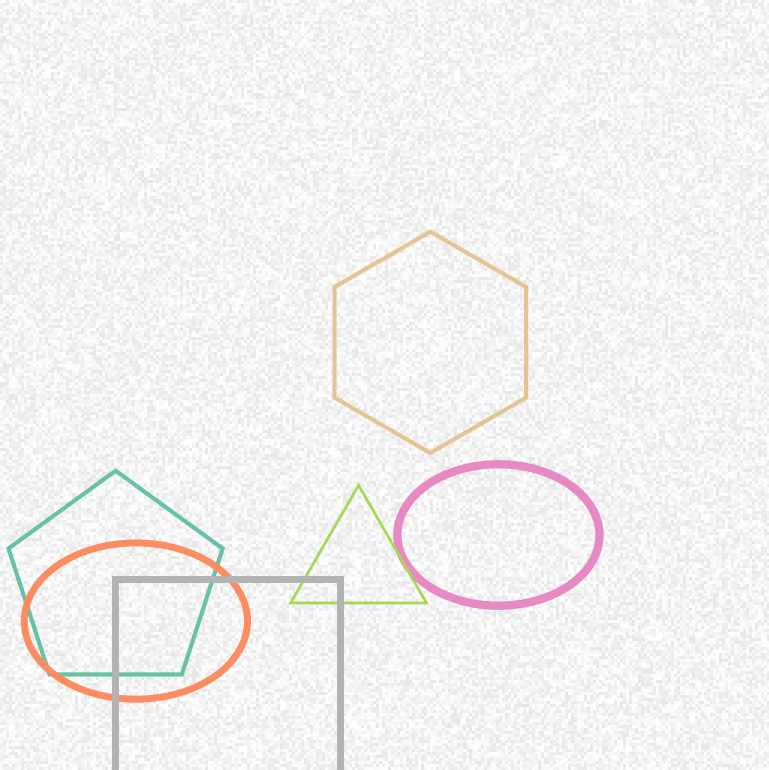[{"shape": "pentagon", "thickness": 1.5, "radius": 0.73, "center": [0.15, 0.242]}, {"shape": "oval", "thickness": 2.5, "radius": 0.72, "center": [0.176, 0.193]}, {"shape": "oval", "thickness": 3, "radius": 0.66, "center": [0.647, 0.305]}, {"shape": "triangle", "thickness": 1, "radius": 0.51, "center": [0.466, 0.268]}, {"shape": "hexagon", "thickness": 1.5, "radius": 0.72, "center": [0.559, 0.555]}, {"shape": "square", "thickness": 2.5, "radius": 0.73, "center": [0.296, 0.102]}]